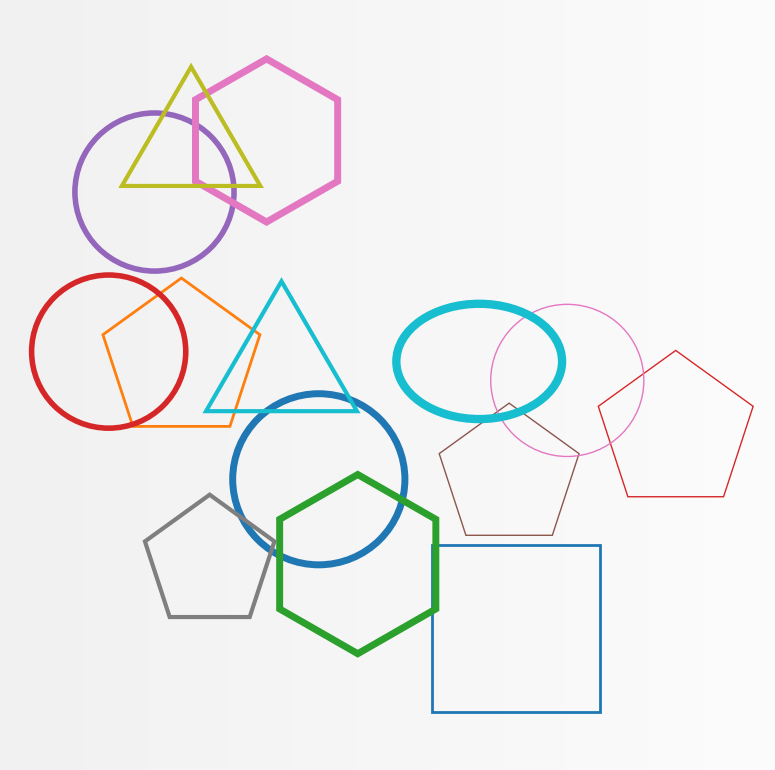[{"shape": "square", "thickness": 1, "radius": 0.54, "center": [0.666, 0.183]}, {"shape": "circle", "thickness": 2.5, "radius": 0.56, "center": [0.411, 0.378]}, {"shape": "pentagon", "thickness": 1, "radius": 0.53, "center": [0.234, 0.532]}, {"shape": "hexagon", "thickness": 2.5, "radius": 0.58, "center": [0.462, 0.267]}, {"shape": "circle", "thickness": 2, "radius": 0.5, "center": [0.14, 0.543]}, {"shape": "pentagon", "thickness": 0.5, "radius": 0.53, "center": [0.872, 0.44]}, {"shape": "circle", "thickness": 2, "radius": 0.51, "center": [0.199, 0.751]}, {"shape": "pentagon", "thickness": 0.5, "radius": 0.47, "center": [0.657, 0.382]}, {"shape": "circle", "thickness": 0.5, "radius": 0.49, "center": [0.732, 0.506]}, {"shape": "hexagon", "thickness": 2.5, "radius": 0.53, "center": [0.344, 0.818]}, {"shape": "pentagon", "thickness": 1.5, "radius": 0.44, "center": [0.271, 0.27]}, {"shape": "triangle", "thickness": 1.5, "radius": 0.52, "center": [0.247, 0.81]}, {"shape": "oval", "thickness": 3, "radius": 0.53, "center": [0.618, 0.531]}, {"shape": "triangle", "thickness": 1.5, "radius": 0.56, "center": [0.363, 0.522]}]